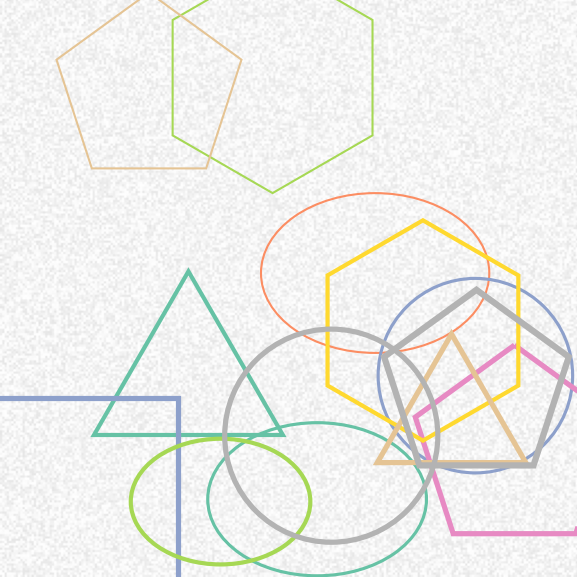[{"shape": "triangle", "thickness": 2, "radius": 0.94, "center": [0.326, 0.34]}, {"shape": "oval", "thickness": 1.5, "radius": 0.95, "center": [0.549, 0.135]}, {"shape": "oval", "thickness": 1, "radius": 0.99, "center": [0.65, 0.526]}, {"shape": "square", "thickness": 2.5, "radius": 0.94, "center": [0.121, 0.123]}, {"shape": "circle", "thickness": 1.5, "radius": 0.84, "center": [0.823, 0.349]}, {"shape": "pentagon", "thickness": 2.5, "radius": 0.9, "center": [0.891, 0.221]}, {"shape": "hexagon", "thickness": 1, "radius": 1.0, "center": [0.472, 0.865]}, {"shape": "oval", "thickness": 2, "radius": 0.78, "center": [0.382, 0.131]}, {"shape": "hexagon", "thickness": 2, "radius": 0.95, "center": [0.732, 0.427]}, {"shape": "pentagon", "thickness": 1, "radius": 0.84, "center": [0.258, 0.844]}, {"shape": "triangle", "thickness": 2.5, "radius": 0.74, "center": [0.782, 0.272]}, {"shape": "pentagon", "thickness": 3, "radius": 0.84, "center": [0.825, 0.329]}, {"shape": "circle", "thickness": 2.5, "radius": 0.92, "center": [0.574, 0.245]}]